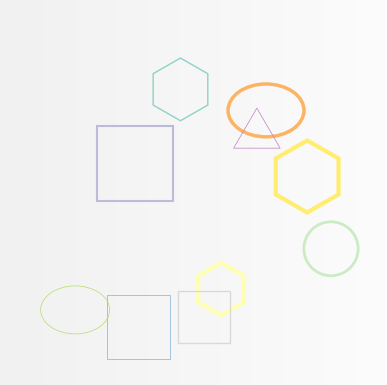[{"shape": "hexagon", "thickness": 1, "radius": 0.41, "center": [0.466, 0.768]}, {"shape": "hexagon", "thickness": 3, "radius": 0.34, "center": [0.571, 0.249]}, {"shape": "square", "thickness": 1.5, "radius": 0.49, "center": [0.348, 0.575]}, {"shape": "square", "thickness": 0.5, "radius": 0.41, "center": [0.357, 0.151]}, {"shape": "oval", "thickness": 2.5, "radius": 0.49, "center": [0.687, 0.713]}, {"shape": "oval", "thickness": 0.5, "radius": 0.45, "center": [0.194, 0.195]}, {"shape": "square", "thickness": 1, "radius": 0.34, "center": [0.527, 0.176]}, {"shape": "triangle", "thickness": 0.5, "radius": 0.35, "center": [0.663, 0.65]}, {"shape": "circle", "thickness": 2, "radius": 0.35, "center": [0.854, 0.354]}, {"shape": "hexagon", "thickness": 3, "radius": 0.47, "center": [0.793, 0.542]}]